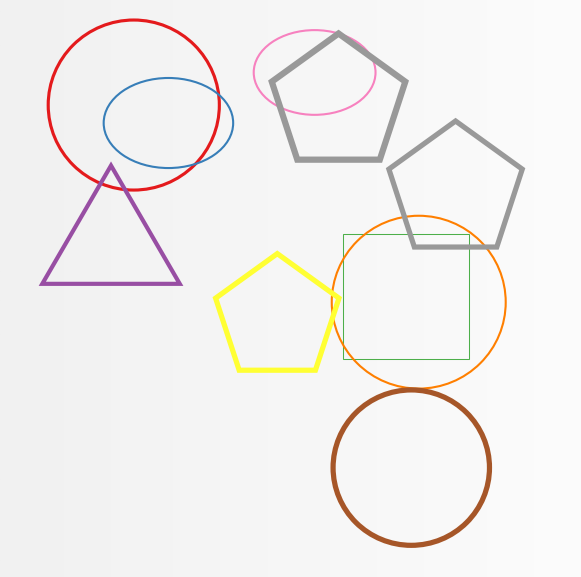[{"shape": "circle", "thickness": 1.5, "radius": 0.74, "center": [0.23, 0.817]}, {"shape": "oval", "thickness": 1, "radius": 0.56, "center": [0.29, 0.786]}, {"shape": "square", "thickness": 0.5, "radius": 0.54, "center": [0.698, 0.485]}, {"shape": "triangle", "thickness": 2, "radius": 0.68, "center": [0.191, 0.576]}, {"shape": "circle", "thickness": 1, "radius": 0.75, "center": [0.72, 0.476]}, {"shape": "pentagon", "thickness": 2.5, "radius": 0.56, "center": [0.477, 0.448]}, {"shape": "circle", "thickness": 2.5, "radius": 0.67, "center": [0.708, 0.189]}, {"shape": "oval", "thickness": 1, "radius": 0.52, "center": [0.541, 0.874]}, {"shape": "pentagon", "thickness": 2.5, "radius": 0.6, "center": [0.784, 0.669]}, {"shape": "pentagon", "thickness": 3, "radius": 0.6, "center": [0.582, 0.82]}]